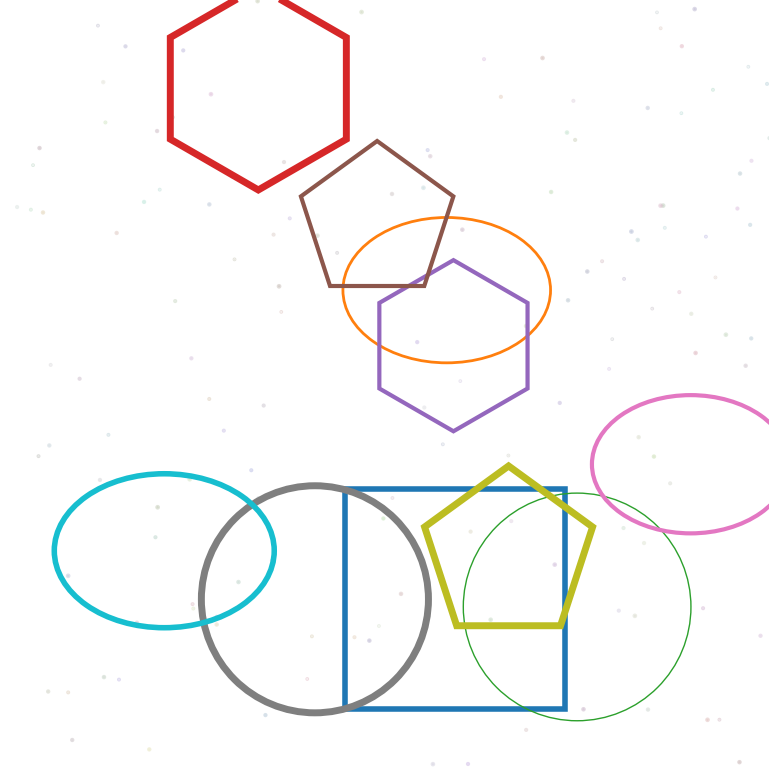[{"shape": "square", "thickness": 2, "radius": 0.71, "center": [0.591, 0.222]}, {"shape": "oval", "thickness": 1, "radius": 0.67, "center": [0.58, 0.623]}, {"shape": "circle", "thickness": 0.5, "radius": 0.74, "center": [0.75, 0.212]}, {"shape": "hexagon", "thickness": 2.5, "radius": 0.66, "center": [0.335, 0.885]}, {"shape": "hexagon", "thickness": 1.5, "radius": 0.56, "center": [0.589, 0.551]}, {"shape": "pentagon", "thickness": 1.5, "radius": 0.52, "center": [0.49, 0.713]}, {"shape": "oval", "thickness": 1.5, "radius": 0.64, "center": [0.897, 0.397]}, {"shape": "circle", "thickness": 2.5, "radius": 0.74, "center": [0.409, 0.222]}, {"shape": "pentagon", "thickness": 2.5, "radius": 0.57, "center": [0.661, 0.28]}, {"shape": "oval", "thickness": 2, "radius": 0.71, "center": [0.213, 0.285]}]